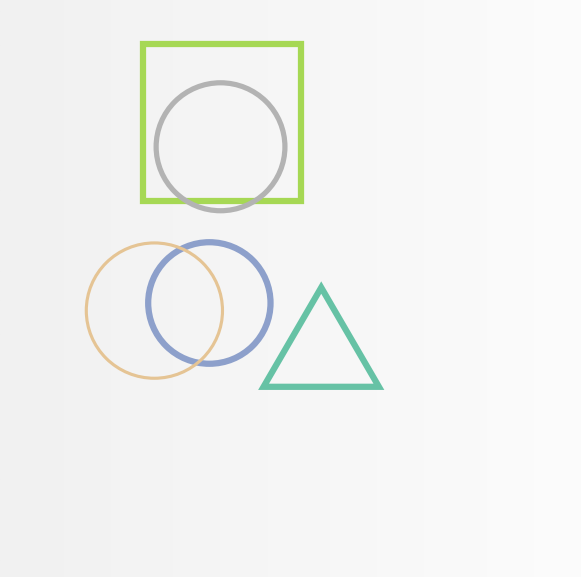[{"shape": "triangle", "thickness": 3, "radius": 0.57, "center": [0.553, 0.387]}, {"shape": "circle", "thickness": 3, "radius": 0.53, "center": [0.36, 0.474]}, {"shape": "square", "thickness": 3, "radius": 0.68, "center": [0.382, 0.787]}, {"shape": "circle", "thickness": 1.5, "radius": 0.59, "center": [0.266, 0.461]}, {"shape": "circle", "thickness": 2.5, "radius": 0.55, "center": [0.379, 0.745]}]